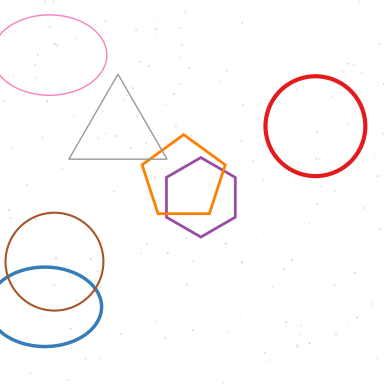[{"shape": "circle", "thickness": 3, "radius": 0.65, "center": [0.819, 0.672]}, {"shape": "oval", "thickness": 2.5, "radius": 0.74, "center": [0.116, 0.203]}, {"shape": "hexagon", "thickness": 2, "radius": 0.52, "center": [0.522, 0.488]}, {"shape": "pentagon", "thickness": 2, "radius": 0.57, "center": [0.477, 0.537]}, {"shape": "circle", "thickness": 1.5, "radius": 0.64, "center": [0.141, 0.32]}, {"shape": "oval", "thickness": 1, "radius": 0.75, "center": [0.128, 0.857]}, {"shape": "triangle", "thickness": 1, "radius": 0.74, "center": [0.306, 0.66]}]